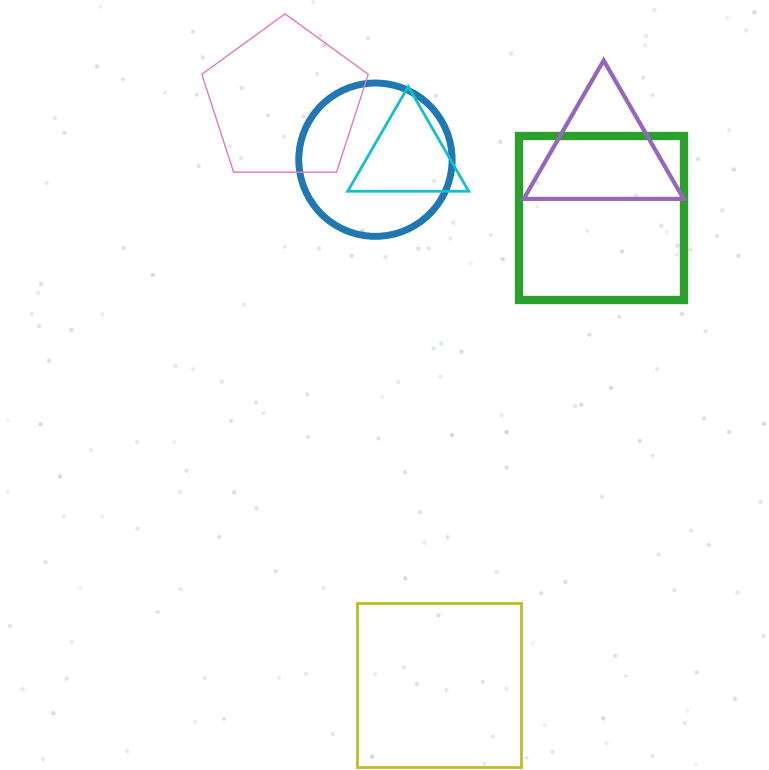[{"shape": "circle", "thickness": 2.5, "radius": 0.5, "center": [0.488, 0.793]}, {"shape": "square", "thickness": 3, "radius": 0.53, "center": [0.781, 0.717]}, {"shape": "triangle", "thickness": 1.5, "radius": 0.6, "center": [0.784, 0.802]}, {"shape": "pentagon", "thickness": 0.5, "radius": 0.57, "center": [0.37, 0.868]}, {"shape": "square", "thickness": 1, "radius": 0.53, "center": [0.57, 0.11]}, {"shape": "triangle", "thickness": 1, "radius": 0.45, "center": [0.53, 0.797]}]